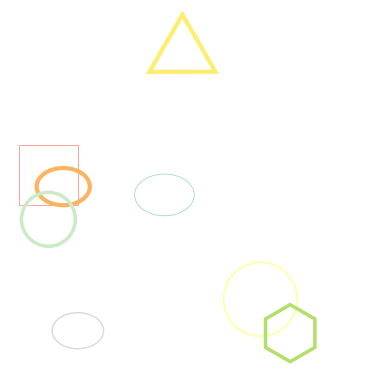[{"shape": "oval", "thickness": 0.5, "radius": 0.39, "center": [0.427, 0.494]}, {"shape": "circle", "thickness": 1.5, "radius": 0.48, "center": [0.676, 0.223]}, {"shape": "square", "thickness": 0.5, "radius": 0.38, "center": [0.125, 0.546]}, {"shape": "oval", "thickness": 3, "radius": 0.35, "center": [0.164, 0.515]}, {"shape": "hexagon", "thickness": 2.5, "radius": 0.37, "center": [0.754, 0.135]}, {"shape": "oval", "thickness": 1, "radius": 0.33, "center": [0.202, 0.141]}, {"shape": "circle", "thickness": 2.5, "radius": 0.35, "center": [0.126, 0.43]}, {"shape": "triangle", "thickness": 3, "radius": 0.49, "center": [0.474, 0.863]}]